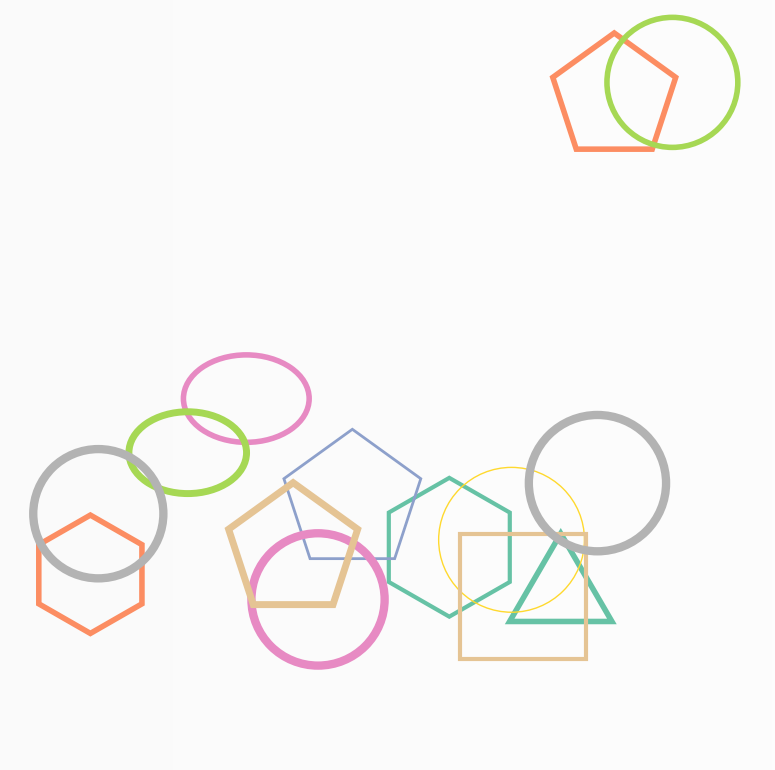[{"shape": "triangle", "thickness": 2, "radius": 0.38, "center": [0.724, 0.231]}, {"shape": "hexagon", "thickness": 1.5, "radius": 0.45, "center": [0.58, 0.289]}, {"shape": "pentagon", "thickness": 2, "radius": 0.42, "center": [0.793, 0.874]}, {"shape": "hexagon", "thickness": 2, "radius": 0.38, "center": [0.117, 0.254]}, {"shape": "pentagon", "thickness": 1, "radius": 0.46, "center": [0.455, 0.35]}, {"shape": "oval", "thickness": 2, "radius": 0.41, "center": [0.318, 0.482]}, {"shape": "circle", "thickness": 3, "radius": 0.43, "center": [0.41, 0.222]}, {"shape": "circle", "thickness": 2, "radius": 0.42, "center": [0.868, 0.893]}, {"shape": "oval", "thickness": 2.5, "radius": 0.38, "center": [0.242, 0.412]}, {"shape": "circle", "thickness": 0.5, "radius": 0.47, "center": [0.66, 0.299]}, {"shape": "pentagon", "thickness": 2.5, "radius": 0.44, "center": [0.378, 0.286]}, {"shape": "square", "thickness": 1.5, "radius": 0.4, "center": [0.675, 0.225]}, {"shape": "circle", "thickness": 3, "radius": 0.44, "center": [0.771, 0.373]}, {"shape": "circle", "thickness": 3, "radius": 0.42, "center": [0.127, 0.333]}]